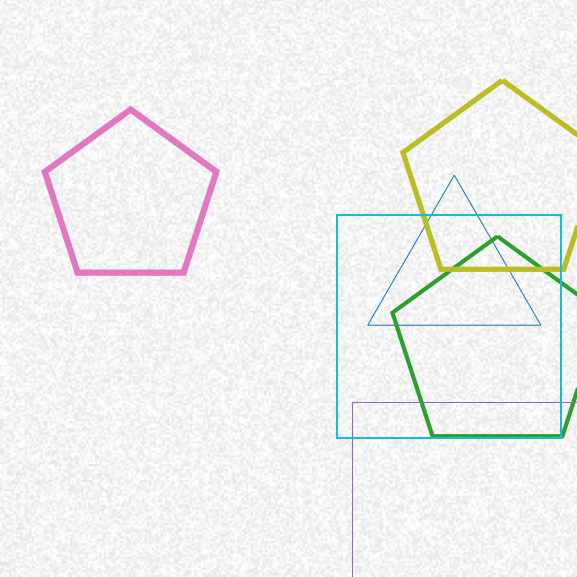[{"shape": "triangle", "thickness": 0.5, "radius": 0.87, "center": [0.787, 0.523]}, {"shape": "pentagon", "thickness": 2, "radius": 0.96, "center": [0.861, 0.399]}, {"shape": "square", "thickness": 0.5, "radius": 0.99, "center": [0.808, 0.105]}, {"shape": "pentagon", "thickness": 3, "radius": 0.78, "center": [0.226, 0.653]}, {"shape": "pentagon", "thickness": 2.5, "radius": 0.9, "center": [0.87, 0.679]}, {"shape": "square", "thickness": 1, "radius": 0.97, "center": [0.777, 0.434]}]